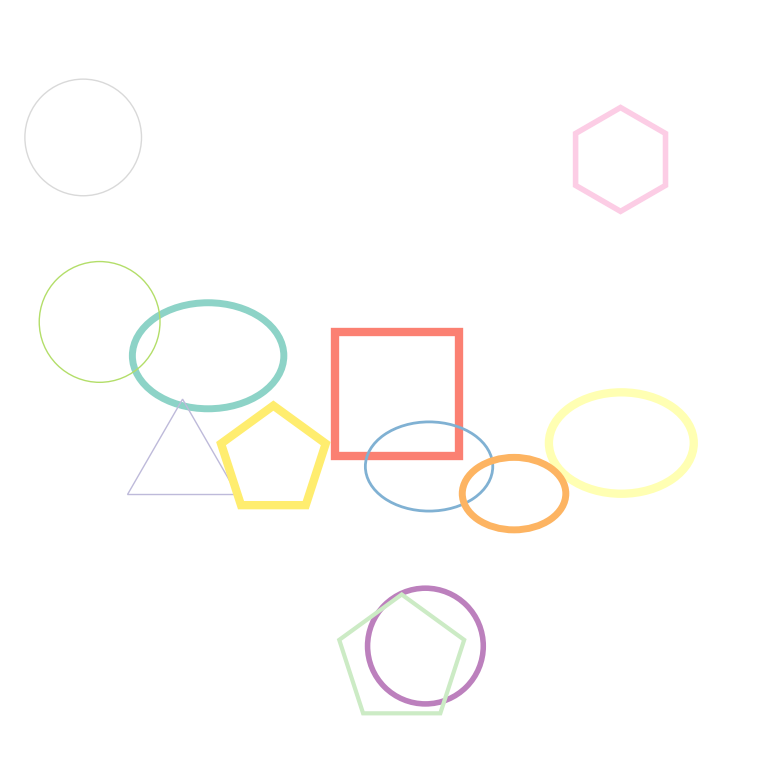[{"shape": "oval", "thickness": 2.5, "radius": 0.49, "center": [0.27, 0.538]}, {"shape": "oval", "thickness": 3, "radius": 0.47, "center": [0.807, 0.425]}, {"shape": "triangle", "thickness": 0.5, "radius": 0.41, "center": [0.237, 0.399]}, {"shape": "square", "thickness": 3, "radius": 0.4, "center": [0.516, 0.488]}, {"shape": "oval", "thickness": 1, "radius": 0.41, "center": [0.557, 0.394]}, {"shape": "oval", "thickness": 2.5, "radius": 0.34, "center": [0.668, 0.359]}, {"shape": "circle", "thickness": 0.5, "radius": 0.39, "center": [0.129, 0.582]}, {"shape": "hexagon", "thickness": 2, "radius": 0.34, "center": [0.806, 0.793]}, {"shape": "circle", "thickness": 0.5, "radius": 0.38, "center": [0.108, 0.822]}, {"shape": "circle", "thickness": 2, "radius": 0.38, "center": [0.552, 0.161]}, {"shape": "pentagon", "thickness": 1.5, "radius": 0.43, "center": [0.522, 0.143]}, {"shape": "pentagon", "thickness": 3, "radius": 0.36, "center": [0.355, 0.402]}]